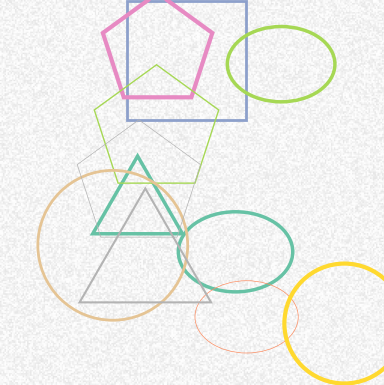[{"shape": "oval", "thickness": 2.5, "radius": 0.74, "center": [0.612, 0.346]}, {"shape": "triangle", "thickness": 2.5, "radius": 0.67, "center": [0.357, 0.46]}, {"shape": "oval", "thickness": 0.5, "radius": 0.67, "center": [0.641, 0.177]}, {"shape": "square", "thickness": 2, "radius": 0.77, "center": [0.485, 0.842]}, {"shape": "pentagon", "thickness": 3, "radius": 0.75, "center": [0.409, 0.868]}, {"shape": "oval", "thickness": 2.5, "radius": 0.7, "center": [0.73, 0.833]}, {"shape": "pentagon", "thickness": 1, "radius": 0.85, "center": [0.407, 0.662]}, {"shape": "circle", "thickness": 3, "radius": 0.78, "center": [0.894, 0.16]}, {"shape": "circle", "thickness": 2, "radius": 0.97, "center": [0.293, 0.363]}, {"shape": "triangle", "thickness": 1.5, "radius": 0.99, "center": [0.377, 0.313]}, {"shape": "pentagon", "thickness": 0.5, "radius": 0.84, "center": [0.361, 0.52]}]